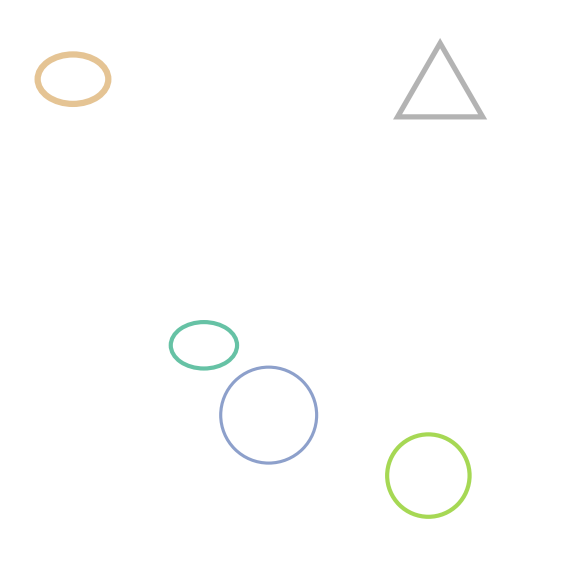[{"shape": "oval", "thickness": 2, "radius": 0.29, "center": [0.353, 0.401]}, {"shape": "circle", "thickness": 1.5, "radius": 0.42, "center": [0.465, 0.28]}, {"shape": "circle", "thickness": 2, "radius": 0.36, "center": [0.742, 0.176]}, {"shape": "oval", "thickness": 3, "radius": 0.31, "center": [0.126, 0.862]}, {"shape": "triangle", "thickness": 2.5, "radius": 0.43, "center": [0.762, 0.839]}]